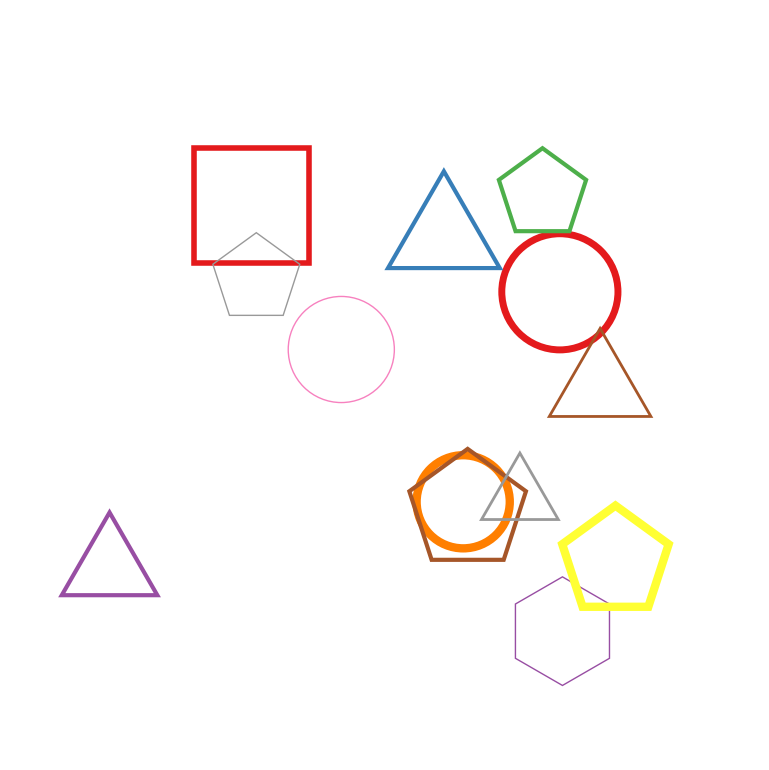[{"shape": "circle", "thickness": 2.5, "radius": 0.38, "center": [0.727, 0.621]}, {"shape": "square", "thickness": 2, "radius": 0.37, "center": [0.326, 0.733]}, {"shape": "triangle", "thickness": 1.5, "radius": 0.42, "center": [0.576, 0.694]}, {"shape": "pentagon", "thickness": 1.5, "radius": 0.3, "center": [0.705, 0.748]}, {"shape": "triangle", "thickness": 1.5, "radius": 0.36, "center": [0.142, 0.263]}, {"shape": "hexagon", "thickness": 0.5, "radius": 0.35, "center": [0.73, 0.18]}, {"shape": "circle", "thickness": 3, "radius": 0.3, "center": [0.602, 0.348]}, {"shape": "pentagon", "thickness": 3, "radius": 0.36, "center": [0.799, 0.271]}, {"shape": "pentagon", "thickness": 1.5, "radius": 0.4, "center": [0.607, 0.337]}, {"shape": "triangle", "thickness": 1, "radius": 0.38, "center": [0.779, 0.497]}, {"shape": "circle", "thickness": 0.5, "radius": 0.34, "center": [0.443, 0.546]}, {"shape": "triangle", "thickness": 1, "radius": 0.29, "center": [0.675, 0.354]}, {"shape": "pentagon", "thickness": 0.5, "radius": 0.3, "center": [0.333, 0.638]}]